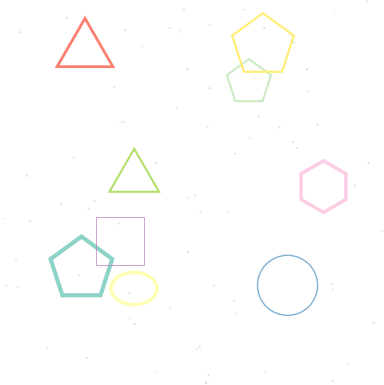[{"shape": "pentagon", "thickness": 3, "radius": 0.42, "center": [0.211, 0.301]}, {"shape": "oval", "thickness": 2.5, "radius": 0.3, "center": [0.348, 0.251]}, {"shape": "triangle", "thickness": 2, "radius": 0.42, "center": [0.221, 0.869]}, {"shape": "circle", "thickness": 1, "radius": 0.39, "center": [0.747, 0.259]}, {"shape": "triangle", "thickness": 1.5, "radius": 0.37, "center": [0.349, 0.539]}, {"shape": "hexagon", "thickness": 2.5, "radius": 0.34, "center": [0.84, 0.515]}, {"shape": "square", "thickness": 0.5, "radius": 0.31, "center": [0.312, 0.375]}, {"shape": "pentagon", "thickness": 1.5, "radius": 0.3, "center": [0.647, 0.786]}, {"shape": "pentagon", "thickness": 1.5, "radius": 0.42, "center": [0.683, 0.882]}]